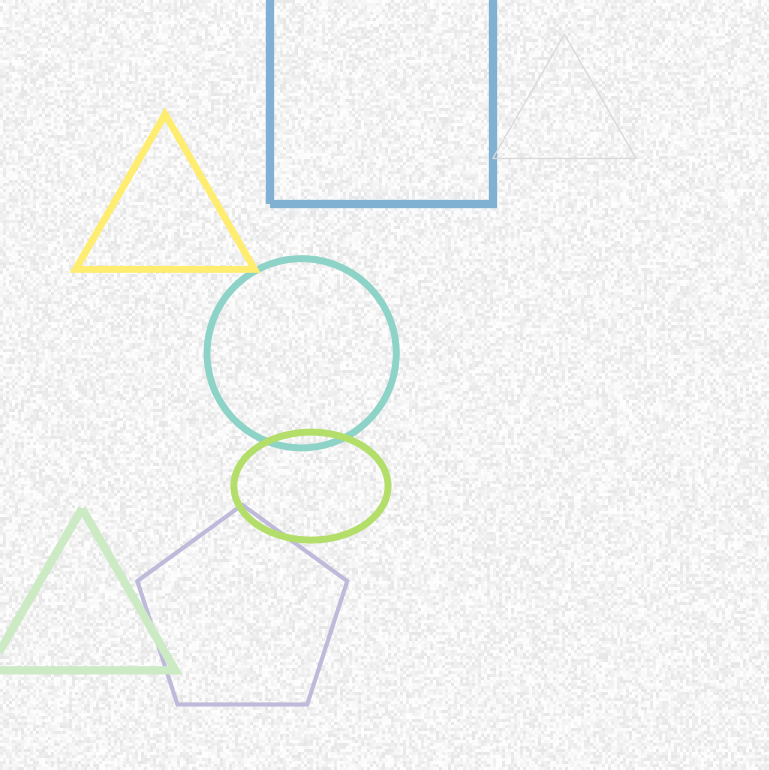[{"shape": "circle", "thickness": 2.5, "radius": 0.61, "center": [0.392, 0.541]}, {"shape": "pentagon", "thickness": 1.5, "radius": 0.72, "center": [0.315, 0.201]}, {"shape": "square", "thickness": 3, "radius": 0.73, "center": [0.496, 0.88]}, {"shape": "oval", "thickness": 2.5, "radius": 0.5, "center": [0.404, 0.369]}, {"shape": "triangle", "thickness": 0.5, "radius": 0.54, "center": [0.733, 0.848]}, {"shape": "triangle", "thickness": 3, "radius": 0.7, "center": [0.106, 0.199]}, {"shape": "triangle", "thickness": 2.5, "radius": 0.67, "center": [0.214, 0.717]}]